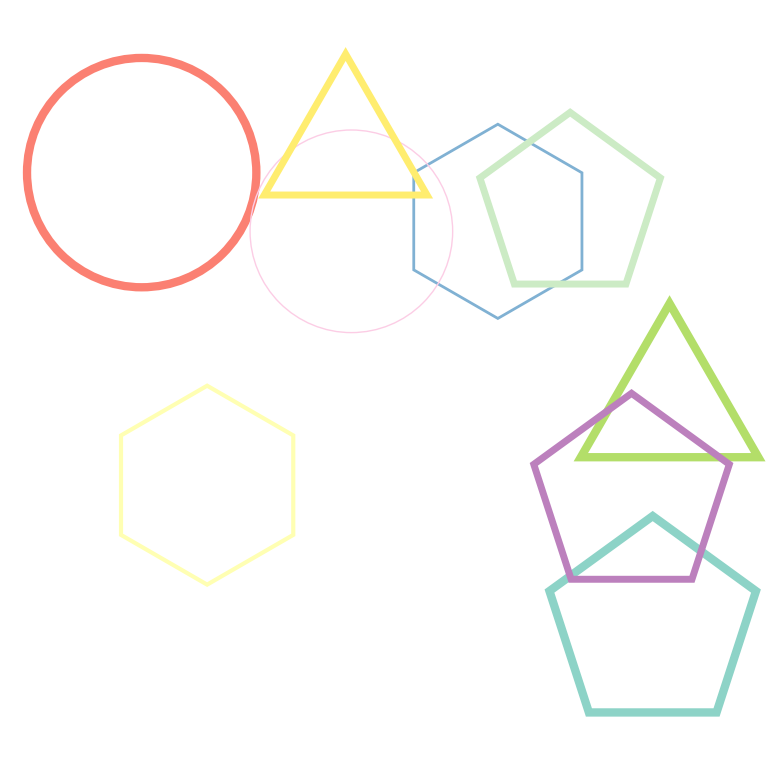[{"shape": "pentagon", "thickness": 3, "radius": 0.71, "center": [0.848, 0.189]}, {"shape": "hexagon", "thickness": 1.5, "radius": 0.65, "center": [0.269, 0.37]}, {"shape": "circle", "thickness": 3, "radius": 0.74, "center": [0.184, 0.776]}, {"shape": "hexagon", "thickness": 1, "radius": 0.63, "center": [0.647, 0.713]}, {"shape": "triangle", "thickness": 3, "radius": 0.67, "center": [0.87, 0.473]}, {"shape": "circle", "thickness": 0.5, "radius": 0.66, "center": [0.456, 0.7]}, {"shape": "pentagon", "thickness": 2.5, "radius": 0.67, "center": [0.82, 0.356]}, {"shape": "pentagon", "thickness": 2.5, "radius": 0.62, "center": [0.74, 0.731]}, {"shape": "triangle", "thickness": 2.5, "radius": 0.61, "center": [0.449, 0.808]}]